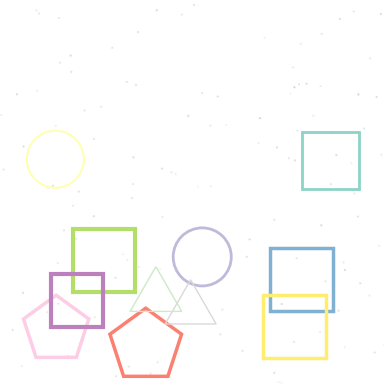[{"shape": "square", "thickness": 2, "radius": 0.37, "center": [0.859, 0.583]}, {"shape": "circle", "thickness": 1.5, "radius": 0.37, "center": [0.144, 0.586]}, {"shape": "circle", "thickness": 2, "radius": 0.38, "center": [0.525, 0.333]}, {"shape": "pentagon", "thickness": 2.5, "radius": 0.49, "center": [0.379, 0.102]}, {"shape": "square", "thickness": 2.5, "radius": 0.41, "center": [0.783, 0.274]}, {"shape": "square", "thickness": 3, "radius": 0.41, "center": [0.27, 0.323]}, {"shape": "pentagon", "thickness": 2.5, "radius": 0.45, "center": [0.146, 0.144]}, {"shape": "triangle", "thickness": 1, "radius": 0.38, "center": [0.495, 0.197]}, {"shape": "square", "thickness": 3, "radius": 0.34, "center": [0.2, 0.219]}, {"shape": "triangle", "thickness": 1, "radius": 0.39, "center": [0.405, 0.23]}, {"shape": "square", "thickness": 2.5, "radius": 0.41, "center": [0.765, 0.153]}]